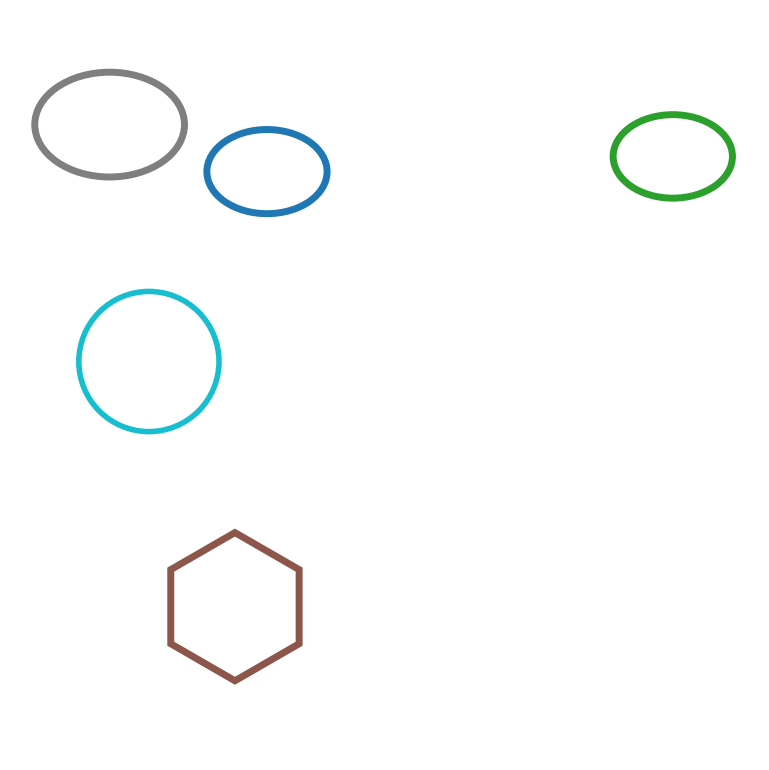[{"shape": "oval", "thickness": 2.5, "radius": 0.39, "center": [0.347, 0.777]}, {"shape": "oval", "thickness": 2.5, "radius": 0.39, "center": [0.874, 0.797]}, {"shape": "hexagon", "thickness": 2.5, "radius": 0.48, "center": [0.305, 0.212]}, {"shape": "oval", "thickness": 2.5, "radius": 0.49, "center": [0.142, 0.838]}, {"shape": "circle", "thickness": 2, "radius": 0.46, "center": [0.193, 0.53]}]